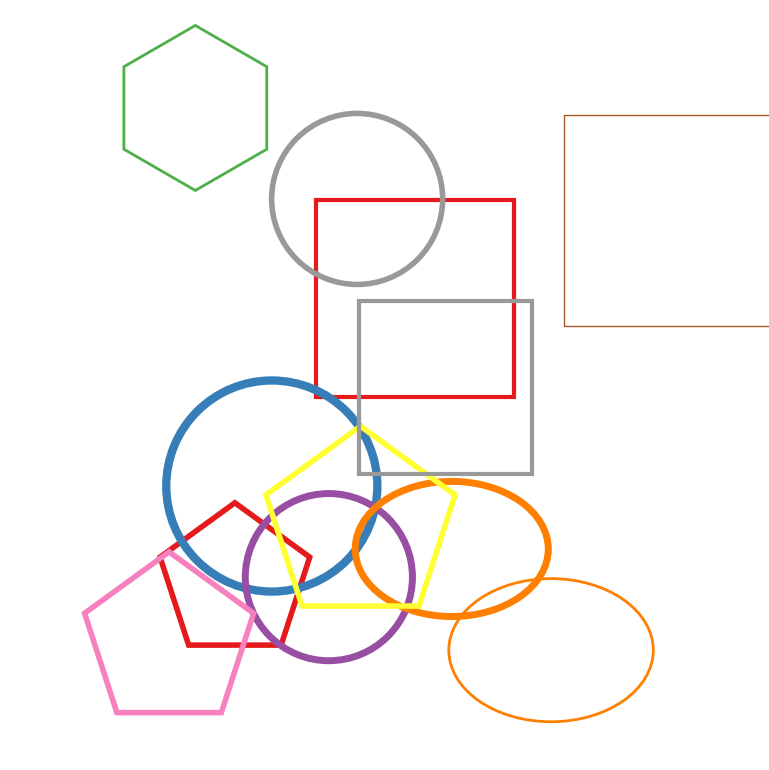[{"shape": "pentagon", "thickness": 2, "radius": 0.51, "center": [0.305, 0.245]}, {"shape": "square", "thickness": 1.5, "radius": 0.64, "center": [0.539, 0.612]}, {"shape": "circle", "thickness": 3, "radius": 0.69, "center": [0.353, 0.369]}, {"shape": "hexagon", "thickness": 1, "radius": 0.54, "center": [0.254, 0.86]}, {"shape": "circle", "thickness": 2.5, "radius": 0.54, "center": [0.427, 0.25]}, {"shape": "oval", "thickness": 1, "radius": 0.66, "center": [0.716, 0.156]}, {"shape": "oval", "thickness": 2.5, "radius": 0.63, "center": [0.587, 0.287]}, {"shape": "pentagon", "thickness": 2, "radius": 0.65, "center": [0.468, 0.317]}, {"shape": "square", "thickness": 0.5, "radius": 0.68, "center": [0.869, 0.714]}, {"shape": "pentagon", "thickness": 2, "radius": 0.58, "center": [0.22, 0.168]}, {"shape": "square", "thickness": 1.5, "radius": 0.56, "center": [0.579, 0.497]}, {"shape": "circle", "thickness": 2, "radius": 0.56, "center": [0.464, 0.742]}]